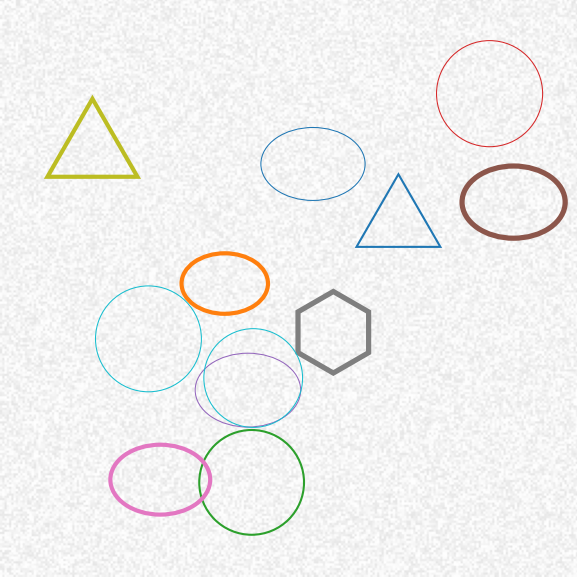[{"shape": "triangle", "thickness": 1, "radius": 0.42, "center": [0.69, 0.614]}, {"shape": "oval", "thickness": 0.5, "radius": 0.45, "center": [0.542, 0.715]}, {"shape": "oval", "thickness": 2, "radius": 0.37, "center": [0.389, 0.508]}, {"shape": "circle", "thickness": 1, "radius": 0.45, "center": [0.436, 0.164]}, {"shape": "circle", "thickness": 0.5, "radius": 0.46, "center": [0.848, 0.837]}, {"shape": "oval", "thickness": 0.5, "radius": 0.46, "center": [0.429, 0.324]}, {"shape": "oval", "thickness": 2.5, "radius": 0.45, "center": [0.889, 0.649]}, {"shape": "oval", "thickness": 2, "radius": 0.43, "center": [0.278, 0.169]}, {"shape": "hexagon", "thickness": 2.5, "radius": 0.35, "center": [0.577, 0.424]}, {"shape": "triangle", "thickness": 2, "radius": 0.45, "center": [0.16, 0.738]}, {"shape": "circle", "thickness": 0.5, "radius": 0.43, "center": [0.438, 0.345]}, {"shape": "circle", "thickness": 0.5, "radius": 0.46, "center": [0.257, 0.412]}]